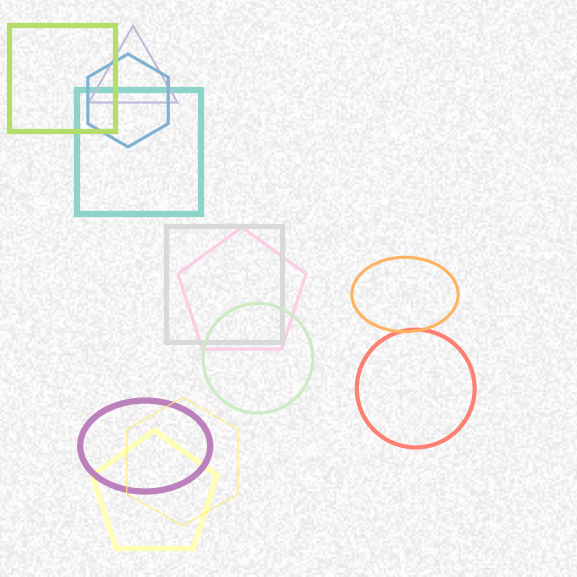[{"shape": "square", "thickness": 3, "radius": 0.54, "center": [0.24, 0.736]}, {"shape": "pentagon", "thickness": 2.5, "radius": 0.57, "center": [0.268, 0.141]}, {"shape": "triangle", "thickness": 1, "radius": 0.44, "center": [0.23, 0.866]}, {"shape": "circle", "thickness": 2, "radius": 0.51, "center": [0.72, 0.326]}, {"shape": "hexagon", "thickness": 1.5, "radius": 0.4, "center": [0.222, 0.825]}, {"shape": "oval", "thickness": 1.5, "radius": 0.46, "center": [0.701, 0.489]}, {"shape": "square", "thickness": 2.5, "radius": 0.46, "center": [0.108, 0.864]}, {"shape": "pentagon", "thickness": 1.5, "radius": 0.58, "center": [0.419, 0.489]}, {"shape": "square", "thickness": 2.5, "radius": 0.5, "center": [0.388, 0.508]}, {"shape": "oval", "thickness": 3, "radius": 0.56, "center": [0.251, 0.227]}, {"shape": "circle", "thickness": 1.5, "radius": 0.47, "center": [0.447, 0.379]}, {"shape": "hexagon", "thickness": 0.5, "radius": 0.56, "center": [0.316, 0.2]}]